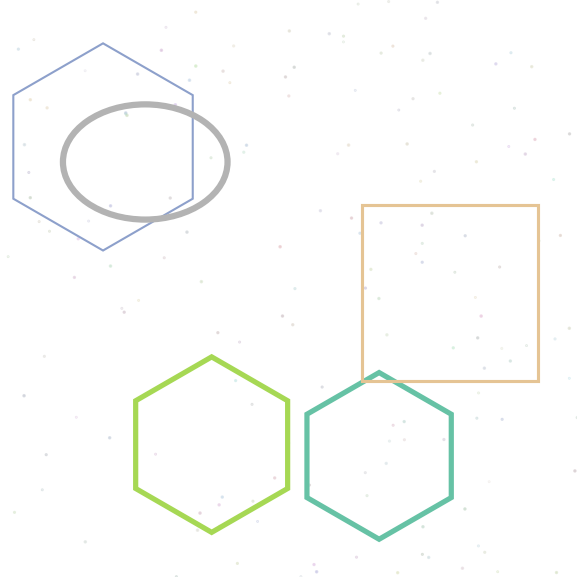[{"shape": "hexagon", "thickness": 2.5, "radius": 0.72, "center": [0.656, 0.21]}, {"shape": "hexagon", "thickness": 1, "radius": 0.9, "center": [0.178, 0.745]}, {"shape": "hexagon", "thickness": 2.5, "radius": 0.76, "center": [0.367, 0.229]}, {"shape": "square", "thickness": 1.5, "radius": 0.76, "center": [0.78, 0.492]}, {"shape": "oval", "thickness": 3, "radius": 0.71, "center": [0.252, 0.719]}]